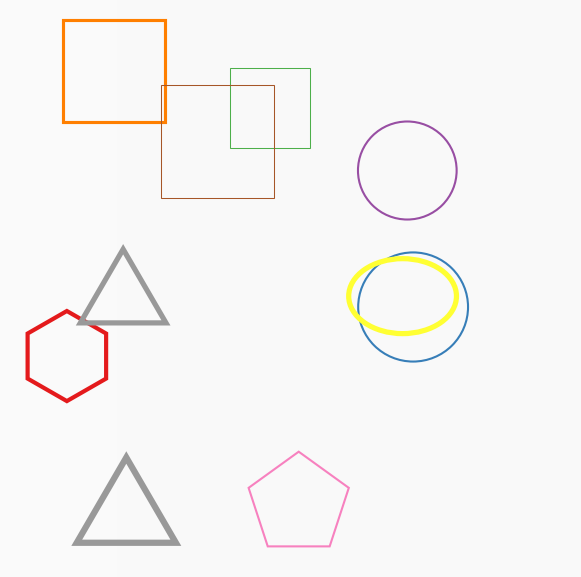[{"shape": "hexagon", "thickness": 2, "radius": 0.39, "center": [0.115, 0.383]}, {"shape": "circle", "thickness": 1, "radius": 0.47, "center": [0.711, 0.468]}, {"shape": "square", "thickness": 0.5, "radius": 0.35, "center": [0.464, 0.813]}, {"shape": "circle", "thickness": 1, "radius": 0.42, "center": [0.701, 0.704]}, {"shape": "square", "thickness": 1.5, "radius": 0.44, "center": [0.196, 0.876]}, {"shape": "oval", "thickness": 2.5, "radius": 0.46, "center": [0.693, 0.486]}, {"shape": "square", "thickness": 0.5, "radius": 0.49, "center": [0.374, 0.754]}, {"shape": "pentagon", "thickness": 1, "radius": 0.45, "center": [0.514, 0.126]}, {"shape": "triangle", "thickness": 3, "radius": 0.49, "center": [0.217, 0.109]}, {"shape": "triangle", "thickness": 2.5, "radius": 0.43, "center": [0.212, 0.483]}]